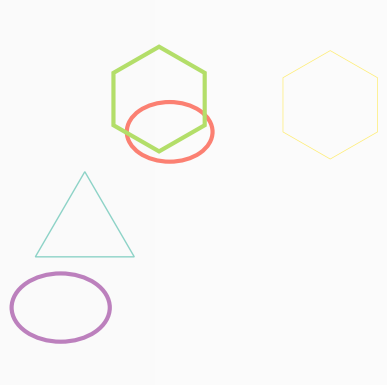[{"shape": "triangle", "thickness": 1, "radius": 0.74, "center": [0.219, 0.407]}, {"shape": "oval", "thickness": 3, "radius": 0.55, "center": [0.438, 0.657]}, {"shape": "hexagon", "thickness": 3, "radius": 0.68, "center": [0.411, 0.743]}, {"shape": "oval", "thickness": 3, "radius": 0.63, "center": [0.157, 0.201]}, {"shape": "hexagon", "thickness": 0.5, "radius": 0.7, "center": [0.852, 0.728]}]